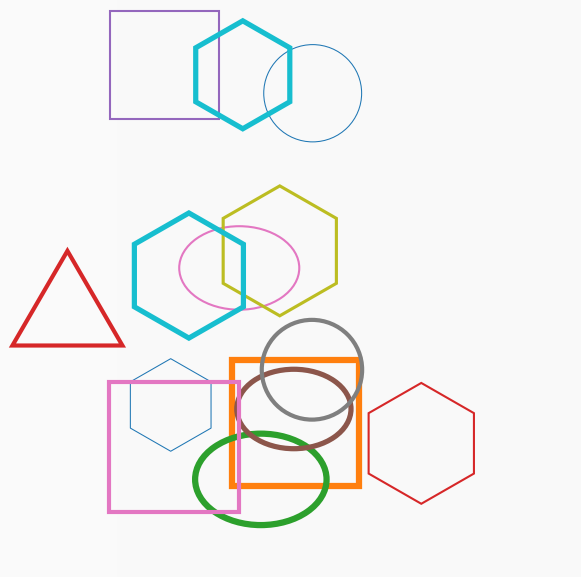[{"shape": "circle", "thickness": 0.5, "radius": 0.42, "center": [0.538, 0.838]}, {"shape": "hexagon", "thickness": 0.5, "radius": 0.4, "center": [0.294, 0.298]}, {"shape": "square", "thickness": 3, "radius": 0.55, "center": [0.508, 0.267]}, {"shape": "oval", "thickness": 3, "radius": 0.57, "center": [0.449, 0.169]}, {"shape": "hexagon", "thickness": 1, "radius": 0.52, "center": [0.725, 0.231]}, {"shape": "triangle", "thickness": 2, "radius": 0.55, "center": [0.116, 0.455]}, {"shape": "square", "thickness": 1, "radius": 0.47, "center": [0.283, 0.887]}, {"shape": "oval", "thickness": 2.5, "radius": 0.49, "center": [0.506, 0.291]}, {"shape": "oval", "thickness": 1, "radius": 0.52, "center": [0.412, 0.535]}, {"shape": "square", "thickness": 2, "radius": 0.56, "center": [0.299, 0.225]}, {"shape": "circle", "thickness": 2, "radius": 0.43, "center": [0.537, 0.359]}, {"shape": "hexagon", "thickness": 1.5, "radius": 0.56, "center": [0.481, 0.565]}, {"shape": "hexagon", "thickness": 2.5, "radius": 0.54, "center": [0.325, 0.522]}, {"shape": "hexagon", "thickness": 2.5, "radius": 0.47, "center": [0.418, 0.87]}]